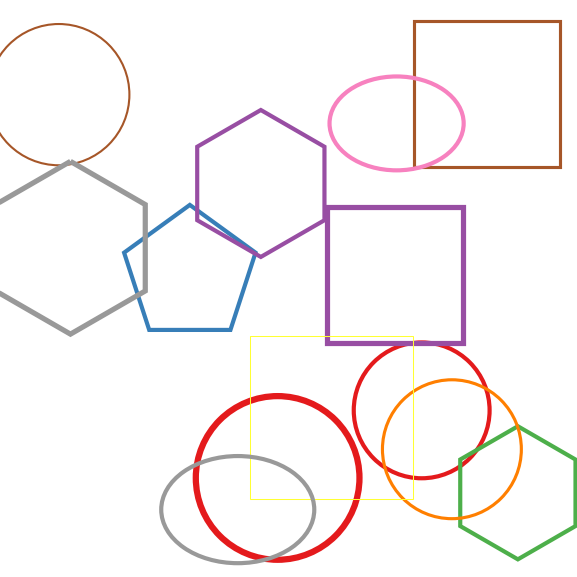[{"shape": "circle", "thickness": 2, "radius": 0.59, "center": [0.73, 0.289]}, {"shape": "circle", "thickness": 3, "radius": 0.71, "center": [0.481, 0.172]}, {"shape": "pentagon", "thickness": 2, "radius": 0.6, "center": [0.329, 0.525]}, {"shape": "hexagon", "thickness": 2, "radius": 0.58, "center": [0.897, 0.146]}, {"shape": "hexagon", "thickness": 2, "radius": 0.64, "center": [0.452, 0.681]}, {"shape": "square", "thickness": 2.5, "radius": 0.59, "center": [0.684, 0.523]}, {"shape": "circle", "thickness": 1.5, "radius": 0.6, "center": [0.783, 0.221]}, {"shape": "square", "thickness": 0.5, "radius": 0.7, "center": [0.573, 0.277]}, {"shape": "circle", "thickness": 1, "radius": 0.61, "center": [0.102, 0.835]}, {"shape": "square", "thickness": 1.5, "radius": 0.63, "center": [0.843, 0.836]}, {"shape": "oval", "thickness": 2, "radius": 0.58, "center": [0.687, 0.785]}, {"shape": "hexagon", "thickness": 2.5, "radius": 0.75, "center": [0.122, 0.57]}, {"shape": "oval", "thickness": 2, "radius": 0.66, "center": [0.412, 0.117]}]